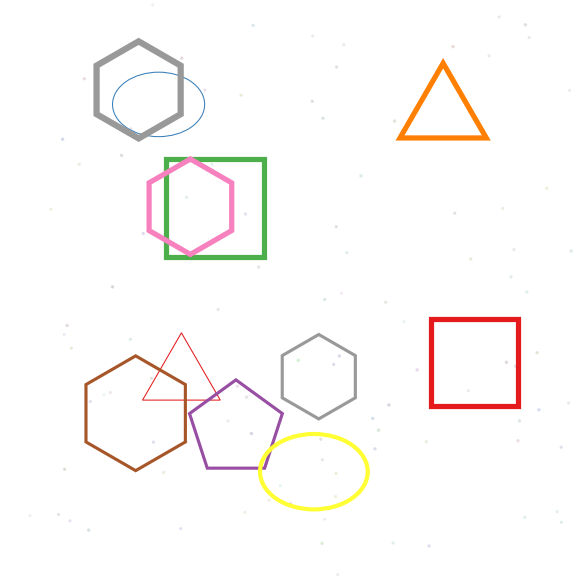[{"shape": "triangle", "thickness": 0.5, "radius": 0.39, "center": [0.314, 0.345]}, {"shape": "square", "thickness": 2.5, "radius": 0.37, "center": [0.822, 0.371]}, {"shape": "oval", "thickness": 0.5, "radius": 0.4, "center": [0.275, 0.818]}, {"shape": "square", "thickness": 2.5, "radius": 0.42, "center": [0.372, 0.639]}, {"shape": "pentagon", "thickness": 1.5, "radius": 0.42, "center": [0.409, 0.257]}, {"shape": "triangle", "thickness": 2.5, "radius": 0.43, "center": [0.767, 0.803]}, {"shape": "oval", "thickness": 2, "radius": 0.47, "center": [0.544, 0.182]}, {"shape": "hexagon", "thickness": 1.5, "radius": 0.5, "center": [0.235, 0.284]}, {"shape": "hexagon", "thickness": 2.5, "radius": 0.41, "center": [0.33, 0.641]}, {"shape": "hexagon", "thickness": 1.5, "radius": 0.37, "center": [0.552, 0.347]}, {"shape": "hexagon", "thickness": 3, "radius": 0.42, "center": [0.24, 0.843]}]